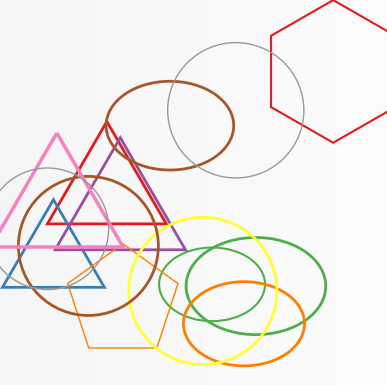[{"shape": "triangle", "thickness": 2, "radius": 0.89, "center": [0.276, 0.507]}, {"shape": "hexagon", "thickness": 1.5, "radius": 0.93, "center": [0.86, 0.814]}, {"shape": "triangle", "thickness": 2, "radius": 0.76, "center": [0.138, 0.33]}, {"shape": "oval", "thickness": 2, "radius": 0.9, "center": [0.66, 0.257]}, {"shape": "oval", "thickness": 1.5, "radius": 0.68, "center": [0.547, 0.261]}, {"shape": "triangle", "thickness": 2, "radius": 0.97, "center": [0.31, 0.448]}, {"shape": "oval", "thickness": 2, "radius": 0.78, "center": [0.63, 0.159]}, {"shape": "pentagon", "thickness": 1, "radius": 0.75, "center": [0.317, 0.217]}, {"shape": "circle", "thickness": 2, "radius": 0.96, "center": [0.524, 0.244]}, {"shape": "circle", "thickness": 2, "radius": 0.9, "center": [0.228, 0.361]}, {"shape": "oval", "thickness": 2, "radius": 0.82, "center": [0.438, 0.674]}, {"shape": "triangle", "thickness": 2.5, "radius": 0.99, "center": [0.147, 0.457]}, {"shape": "circle", "thickness": 1, "radius": 0.79, "center": [0.123, 0.406]}, {"shape": "circle", "thickness": 1, "radius": 0.88, "center": [0.608, 0.714]}]